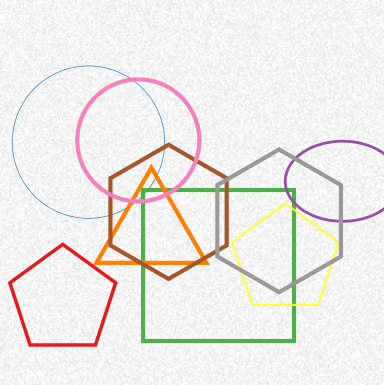[{"shape": "pentagon", "thickness": 2.5, "radius": 0.72, "center": [0.163, 0.221]}, {"shape": "circle", "thickness": 0.5, "radius": 0.99, "center": [0.23, 0.631]}, {"shape": "square", "thickness": 3, "radius": 0.99, "center": [0.567, 0.311]}, {"shape": "oval", "thickness": 2, "radius": 0.74, "center": [0.89, 0.529]}, {"shape": "triangle", "thickness": 3, "radius": 0.82, "center": [0.393, 0.4]}, {"shape": "pentagon", "thickness": 1.5, "radius": 0.73, "center": [0.741, 0.326]}, {"shape": "hexagon", "thickness": 3, "radius": 0.87, "center": [0.438, 0.45]}, {"shape": "circle", "thickness": 3, "radius": 0.79, "center": [0.359, 0.635]}, {"shape": "hexagon", "thickness": 3, "radius": 0.93, "center": [0.725, 0.426]}]